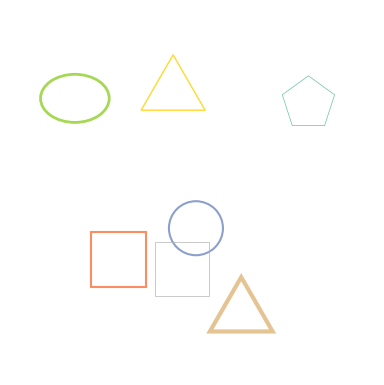[{"shape": "pentagon", "thickness": 0.5, "radius": 0.36, "center": [0.801, 0.732]}, {"shape": "square", "thickness": 1.5, "radius": 0.36, "center": [0.307, 0.326]}, {"shape": "circle", "thickness": 1.5, "radius": 0.35, "center": [0.509, 0.407]}, {"shape": "oval", "thickness": 2, "radius": 0.45, "center": [0.194, 0.745]}, {"shape": "triangle", "thickness": 1, "radius": 0.48, "center": [0.45, 0.762]}, {"shape": "triangle", "thickness": 3, "radius": 0.47, "center": [0.627, 0.186]}, {"shape": "square", "thickness": 0.5, "radius": 0.35, "center": [0.472, 0.301]}]